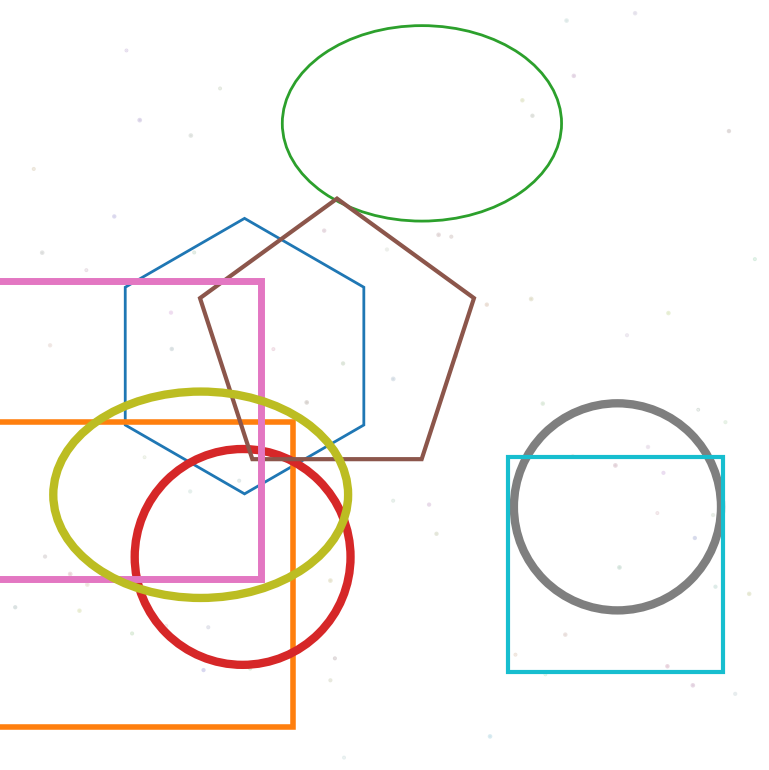[{"shape": "hexagon", "thickness": 1, "radius": 0.89, "center": [0.318, 0.538]}, {"shape": "square", "thickness": 2, "radius": 0.99, "center": [0.183, 0.254]}, {"shape": "oval", "thickness": 1, "radius": 0.91, "center": [0.548, 0.84]}, {"shape": "circle", "thickness": 3, "radius": 0.7, "center": [0.315, 0.277]}, {"shape": "pentagon", "thickness": 1.5, "radius": 0.94, "center": [0.438, 0.555]}, {"shape": "square", "thickness": 2.5, "radius": 0.97, "center": [0.146, 0.442]}, {"shape": "circle", "thickness": 3, "radius": 0.67, "center": [0.802, 0.342]}, {"shape": "oval", "thickness": 3, "radius": 0.96, "center": [0.261, 0.357]}, {"shape": "square", "thickness": 1.5, "radius": 0.7, "center": [0.8, 0.267]}]